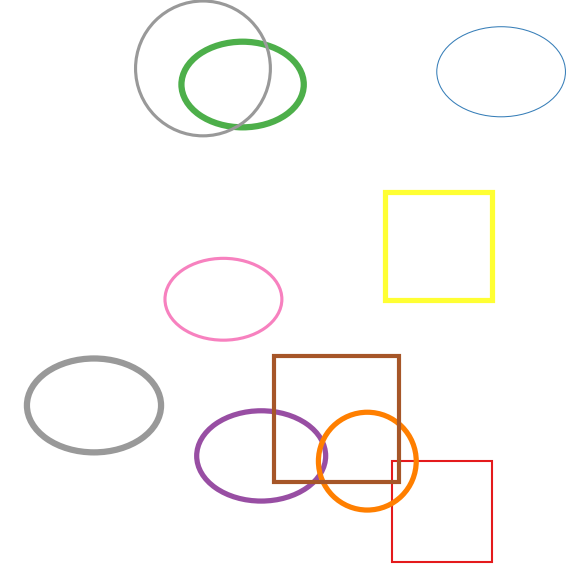[{"shape": "square", "thickness": 1, "radius": 0.44, "center": [0.765, 0.113]}, {"shape": "oval", "thickness": 0.5, "radius": 0.56, "center": [0.868, 0.875]}, {"shape": "oval", "thickness": 3, "radius": 0.53, "center": [0.42, 0.853]}, {"shape": "oval", "thickness": 2.5, "radius": 0.56, "center": [0.452, 0.21]}, {"shape": "circle", "thickness": 2.5, "radius": 0.42, "center": [0.636, 0.201]}, {"shape": "square", "thickness": 2.5, "radius": 0.46, "center": [0.759, 0.573]}, {"shape": "square", "thickness": 2, "radius": 0.54, "center": [0.583, 0.274]}, {"shape": "oval", "thickness": 1.5, "radius": 0.51, "center": [0.387, 0.481]}, {"shape": "circle", "thickness": 1.5, "radius": 0.58, "center": [0.351, 0.881]}, {"shape": "oval", "thickness": 3, "radius": 0.58, "center": [0.163, 0.297]}]